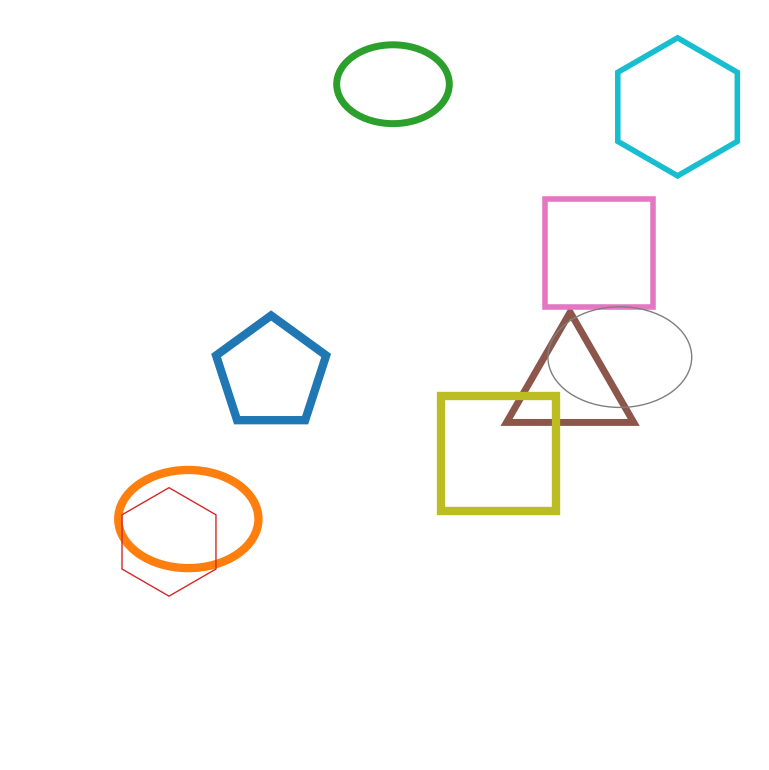[{"shape": "pentagon", "thickness": 3, "radius": 0.38, "center": [0.352, 0.515]}, {"shape": "oval", "thickness": 3, "radius": 0.46, "center": [0.245, 0.326]}, {"shape": "oval", "thickness": 2.5, "radius": 0.37, "center": [0.51, 0.891]}, {"shape": "hexagon", "thickness": 0.5, "radius": 0.35, "center": [0.219, 0.296]}, {"shape": "triangle", "thickness": 2.5, "radius": 0.48, "center": [0.74, 0.499]}, {"shape": "square", "thickness": 2, "radius": 0.35, "center": [0.777, 0.672]}, {"shape": "oval", "thickness": 0.5, "radius": 0.47, "center": [0.805, 0.536]}, {"shape": "square", "thickness": 3, "radius": 0.37, "center": [0.647, 0.411]}, {"shape": "hexagon", "thickness": 2, "radius": 0.45, "center": [0.88, 0.861]}]